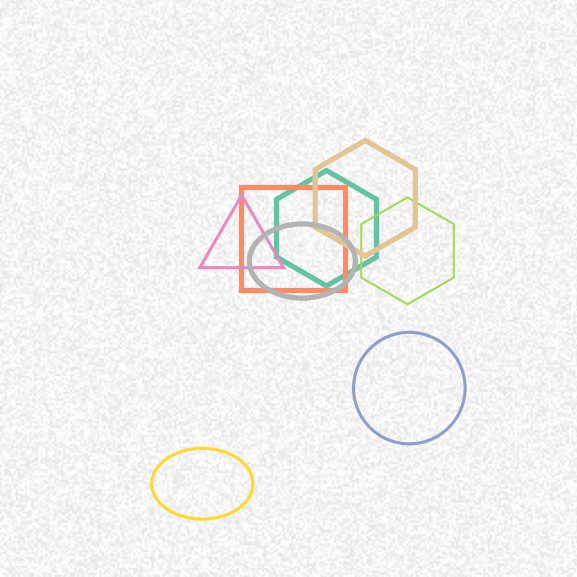[{"shape": "hexagon", "thickness": 2.5, "radius": 0.5, "center": [0.565, 0.604]}, {"shape": "square", "thickness": 2.5, "radius": 0.45, "center": [0.508, 0.586]}, {"shape": "circle", "thickness": 1.5, "radius": 0.48, "center": [0.709, 0.327]}, {"shape": "triangle", "thickness": 1.5, "radius": 0.42, "center": [0.419, 0.577]}, {"shape": "hexagon", "thickness": 1, "radius": 0.46, "center": [0.706, 0.565]}, {"shape": "oval", "thickness": 1.5, "radius": 0.44, "center": [0.35, 0.161]}, {"shape": "hexagon", "thickness": 2.5, "radius": 0.5, "center": [0.633, 0.656]}, {"shape": "oval", "thickness": 2.5, "radius": 0.46, "center": [0.524, 0.547]}]